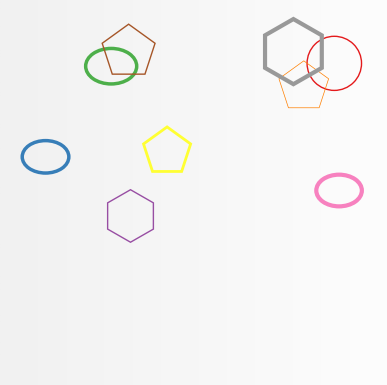[{"shape": "circle", "thickness": 1, "radius": 0.35, "center": [0.863, 0.835]}, {"shape": "oval", "thickness": 2.5, "radius": 0.3, "center": [0.118, 0.593]}, {"shape": "oval", "thickness": 2.5, "radius": 0.33, "center": [0.287, 0.828]}, {"shape": "hexagon", "thickness": 1, "radius": 0.34, "center": [0.337, 0.439]}, {"shape": "pentagon", "thickness": 0.5, "radius": 0.34, "center": [0.784, 0.775]}, {"shape": "pentagon", "thickness": 2, "radius": 0.32, "center": [0.431, 0.606]}, {"shape": "pentagon", "thickness": 1, "radius": 0.36, "center": [0.332, 0.865]}, {"shape": "oval", "thickness": 3, "radius": 0.29, "center": [0.875, 0.505]}, {"shape": "hexagon", "thickness": 3, "radius": 0.42, "center": [0.757, 0.866]}]